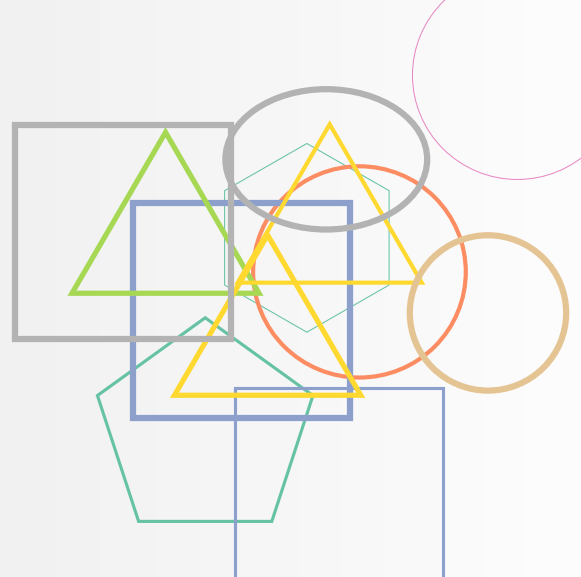[{"shape": "pentagon", "thickness": 1.5, "radius": 0.97, "center": [0.353, 0.254]}, {"shape": "hexagon", "thickness": 0.5, "radius": 0.82, "center": [0.528, 0.587]}, {"shape": "circle", "thickness": 2, "radius": 0.91, "center": [0.618, 0.528]}, {"shape": "square", "thickness": 3, "radius": 0.93, "center": [0.416, 0.462]}, {"shape": "square", "thickness": 1.5, "radius": 0.89, "center": [0.583, 0.148]}, {"shape": "circle", "thickness": 0.5, "radius": 0.9, "center": [0.89, 0.869]}, {"shape": "triangle", "thickness": 2.5, "radius": 0.93, "center": [0.285, 0.584]}, {"shape": "triangle", "thickness": 2.5, "radius": 0.93, "center": [0.46, 0.407]}, {"shape": "triangle", "thickness": 2, "radius": 0.91, "center": [0.567, 0.601]}, {"shape": "circle", "thickness": 3, "radius": 0.67, "center": [0.84, 0.457]}, {"shape": "square", "thickness": 3, "radius": 0.93, "center": [0.211, 0.597]}, {"shape": "oval", "thickness": 3, "radius": 0.87, "center": [0.561, 0.723]}]